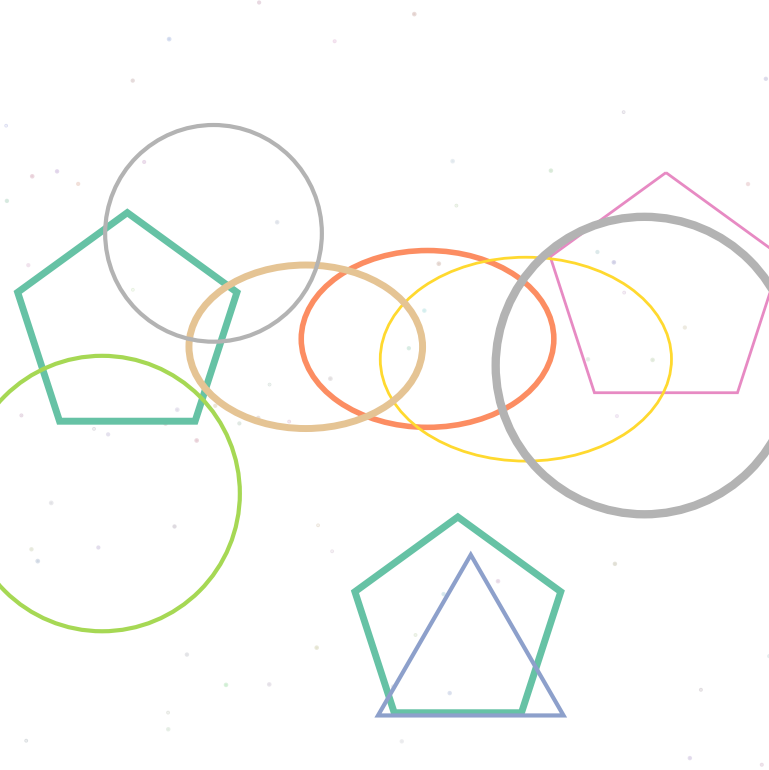[{"shape": "pentagon", "thickness": 2.5, "radius": 0.7, "center": [0.595, 0.188]}, {"shape": "pentagon", "thickness": 2.5, "radius": 0.75, "center": [0.165, 0.574]}, {"shape": "oval", "thickness": 2, "radius": 0.82, "center": [0.555, 0.56]}, {"shape": "triangle", "thickness": 1.5, "radius": 0.7, "center": [0.611, 0.14]}, {"shape": "pentagon", "thickness": 1, "radius": 0.79, "center": [0.865, 0.618]}, {"shape": "circle", "thickness": 1.5, "radius": 0.89, "center": [0.133, 0.359]}, {"shape": "oval", "thickness": 1, "radius": 0.95, "center": [0.683, 0.534]}, {"shape": "oval", "thickness": 2.5, "radius": 0.76, "center": [0.397, 0.55]}, {"shape": "circle", "thickness": 3, "radius": 0.97, "center": [0.837, 0.525]}, {"shape": "circle", "thickness": 1.5, "radius": 0.7, "center": [0.277, 0.697]}]